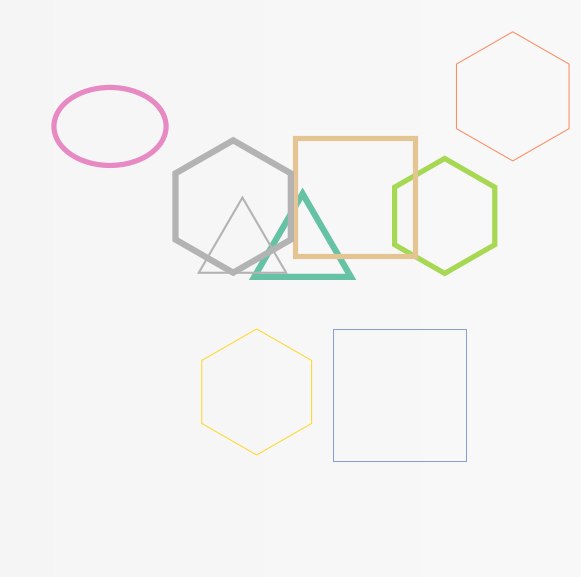[{"shape": "triangle", "thickness": 3, "radius": 0.48, "center": [0.521, 0.568]}, {"shape": "hexagon", "thickness": 0.5, "radius": 0.56, "center": [0.882, 0.832]}, {"shape": "square", "thickness": 0.5, "radius": 0.57, "center": [0.687, 0.315]}, {"shape": "oval", "thickness": 2.5, "radius": 0.48, "center": [0.189, 0.78]}, {"shape": "hexagon", "thickness": 2.5, "radius": 0.5, "center": [0.765, 0.625]}, {"shape": "hexagon", "thickness": 0.5, "radius": 0.55, "center": [0.442, 0.32]}, {"shape": "square", "thickness": 2.5, "radius": 0.51, "center": [0.611, 0.658]}, {"shape": "triangle", "thickness": 1, "radius": 0.43, "center": [0.417, 0.57]}, {"shape": "hexagon", "thickness": 3, "radius": 0.57, "center": [0.401, 0.642]}]